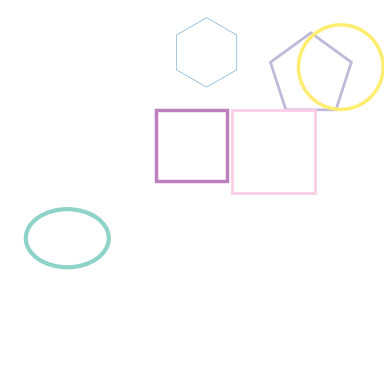[{"shape": "oval", "thickness": 3, "radius": 0.54, "center": [0.175, 0.381]}, {"shape": "pentagon", "thickness": 2, "radius": 0.55, "center": [0.808, 0.804]}, {"shape": "hexagon", "thickness": 0.5, "radius": 0.45, "center": [0.537, 0.864]}, {"shape": "square", "thickness": 2, "radius": 0.54, "center": [0.71, 0.607]}, {"shape": "square", "thickness": 2.5, "radius": 0.46, "center": [0.497, 0.621]}, {"shape": "circle", "thickness": 2.5, "radius": 0.55, "center": [0.885, 0.826]}]